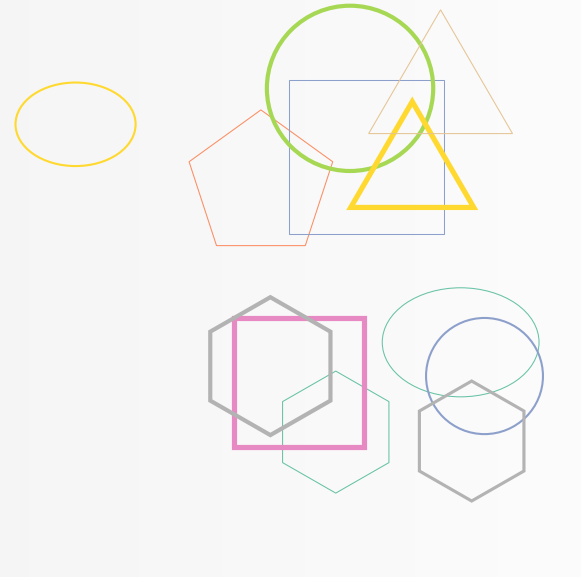[{"shape": "hexagon", "thickness": 0.5, "radius": 0.53, "center": [0.578, 0.251]}, {"shape": "oval", "thickness": 0.5, "radius": 0.67, "center": [0.792, 0.406]}, {"shape": "pentagon", "thickness": 0.5, "radius": 0.65, "center": [0.449, 0.679]}, {"shape": "circle", "thickness": 1, "radius": 0.5, "center": [0.834, 0.348]}, {"shape": "square", "thickness": 0.5, "radius": 0.67, "center": [0.631, 0.727]}, {"shape": "square", "thickness": 2.5, "radius": 0.56, "center": [0.514, 0.337]}, {"shape": "circle", "thickness": 2, "radius": 0.72, "center": [0.602, 0.846]}, {"shape": "triangle", "thickness": 2.5, "radius": 0.61, "center": [0.709, 0.701]}, {"shape": "oval", "thickness": 1, "radius": 0.52, "center": [0.13, 0.784]}, {"shape": "triangle", "thickness": 0.5, "radius": 0.71, "center": [0.758, 0.839]}, {"shape": "hexagon", "thickness": 2, "radius": 0.6, "center": [0.465, 0.365]}, {"shape": "hexagon", "thickness": 1.5, "radius": 0.52, "center": [0.811, 0.235]}]